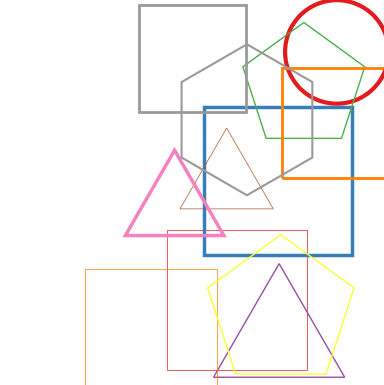[{"shape": "square", "thickness": 0.5, "radius": 0.91, "center": [0.615, 0.222]}, {"shape": "circle", "thickness": 3, "radius": 0.67, "center": [0.875, 0.865]}, {"shape": "square", "thickness": 2.5, "radius": 0.96, "center": [0.722, 0.529]}, {"shape": "pentagon", "thickness": 1, "radius": 0.83, "center": [0.789, 0.775]}, {"shape": "triangle", "thickness": 1, "radius": 0.98, "center": [0.725, 0.119]}, {"shape": "square", "thickness": 0.5, "radius": 0.86, "center": [0.392, 0.129]}, {"shape": "square", "thickness": 2, "radius": 0.72, "center": [0.875, 0.681]}, {"shape": "pentagon", "thickness": 1, "radius": 1.0, "center": [0.729, 0.19]}, {"shape": "triangle", "thickness": 0.5, "radius": 0.7, "center": [0.589, 0.527]}, {"shape": "triangle", "thickness": 2.5, "radius": 0.74, "center": [0.453, 0.462]}, {"shape": "hexagon", "thickness": 1.5, "radius": 0.98, "center": [0.641, 0.689]}, {"shape": "square", "thickness": 2, "radius": 0.7, "center": [0.5, 0.848]}]